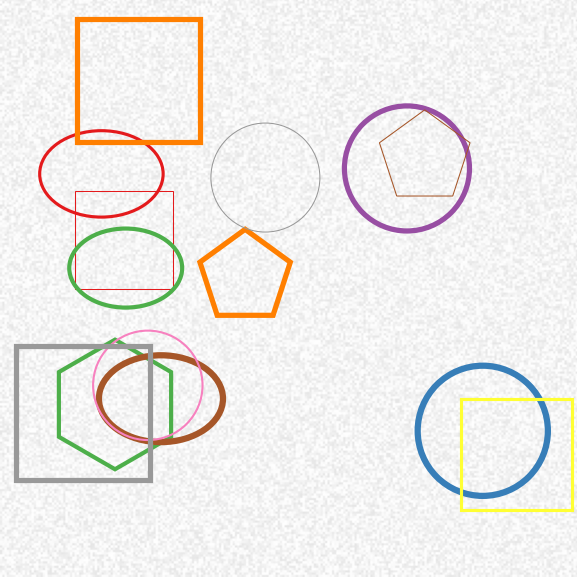[{"shape": "square", "thickness": 0.5, "radius": 0.42, "center": [0.215, 0.584]}, {"shape": "oval", "thickness": 1.5, "radius": 0.53, "center": [0.176, 0.698]}, {"shape": "circle", "thickness": 3, "radius": 0.56, "center": [0.836, 0.253]}, {"shape": "oval", "thickness": 2, "radius": 0.49, "center": [0.218, 0.535]}, {"shape": "hexagon", "thickness": 2, "radius": 0.56, "center": [0.199, 0.299]}, {"shape": "circle", "thickness": 2.5, "radius": 0.54, "center": [0.705, 0.707]}, {"shape": "pentagon", "thickness": 2.5, "radius": 0.41, "center": [0.424, 0.52]}, {"shape": "square", "thickness": 2.5, "radius": 0.53, "center": [0.24, 0.86]}, {"shape": "square", "thickness": 1.5, "radius": 0.48, "center": [0.895, 0.211]}, {"shape": "pentagon", "thickness": 0.5, "radius": 0.41, "center": [0.735, 0.726]}, {"shape": "oval", "thickness": 3, "radius": 0.54, "center": [0.279, 0.309]}, {"shape": "circle", "thickness": 1, "radius": 0.47, "center": [0.256, 0.332]}, {"shape": "square", "thickness": 2.5, "radius": 0.58, "center": [0.143, 0.284]}, {"shape": "circle", "thickness": 0.5, "radius": 0.47, "center": [0.46, 0.692]}]